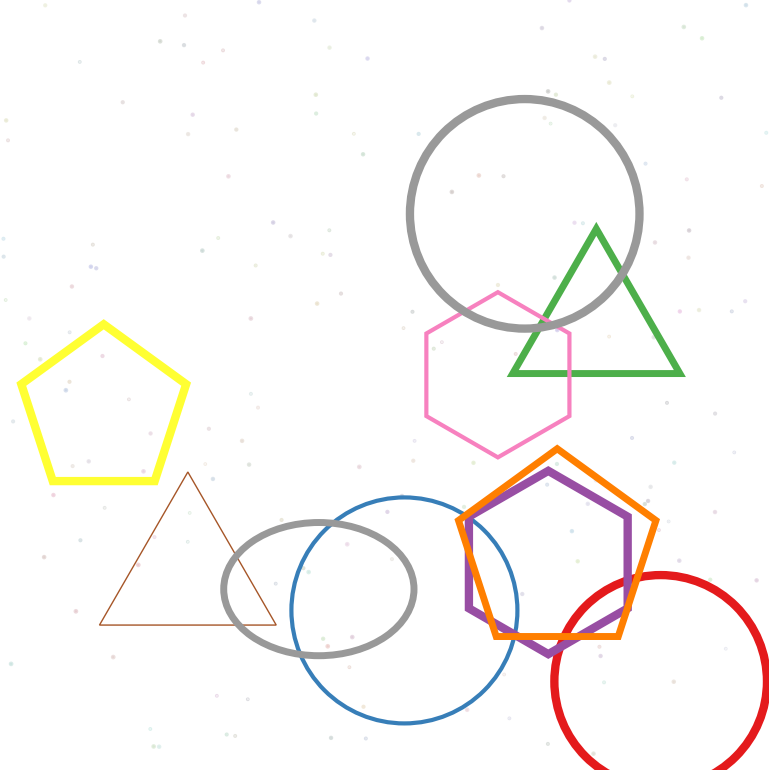[{"shape": "circle", "thickness": 3, "radius": 0.69, "center": [0.858, 0.115]}, {"shape": "circle", "thickness": 1.5, "radius": 0.73, "center": [0.525, 0.207]}, {"shape": "triangle", "thickness": 2.5, "radius": 0.63, "center": [0.774, 0.578]}, {"shape": "hexagon", "thickness": 3, "radius": 0.6, "center": [0.712, 0.269]}, {"shape": "pentagon", "thickness": 2.5, "radius": 0.67, "center": [0.724, 0.282]}, {"shape": "pentagon", "thickness": 3, "radius": 0.56, "center": [0.135, 0.466]}, {"shape": "triangle", "thickness": 0.5, "radius": 0.66, "center": [0.244, 0.254]}, {"shape": "hexagon", "thickness": 1.5, "radius": 0.54, "center": [0.647, 0.513]}, {"shape": "oval", "thickness": 2.5, "radius": 0.62, "center": [0.414, 0.235]}, {"shape": "circle", "thickness": 3, "radius": 0.75, "center": [0.681, 0.722]}]